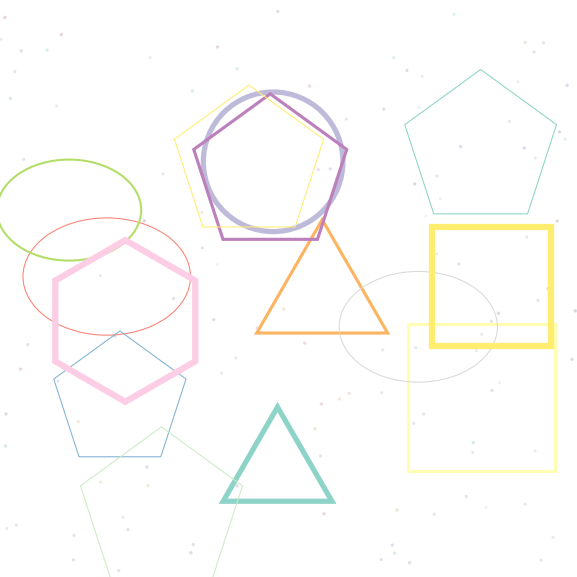[{"shape": "triangle", "thickness": 2.5, "radius": 0.54, "center": [0.481, 0.186]}, {"shape": "pentagon", "thickness": 0.5, "radius": 0.69, "center": [0.832, 0.741]}, {"shape": "square", "thickness": 1.5, "radius": 0.64, "center": [0.833, 0.312]}, {"shape": "circle", "thickness": 2.5, "radius": 0.6, "center": [0.473, 0.719]}, {"shape": "oval", "thickness": 0.5, "radius": 0.73, "center": [0.185, 0.52]}, {"shape": "pentagon", "thickness": 0.5, "radius": 0.6, "center": [0.208, 0.306]}, {"shape": "triangle", "thickness": 1.5, "radius": 0.65, "center": [0.558, 0.488]}, {"shape": "oval", "thickness": 1, "radius": 0.62, "center": [0.12, 0.635]}, {"shape": "hexagon", "thickness": 3, "radius": 0.7, "center": [0.217, 0.443]}, {"shape": "oval", "thickness": 0.5, "radius": 0.68, "center": [0.724, 0.433]}, {"shape": "pentagon", "thickness": 1.5, "radius": 0.7, "center": [0.468, 0.697]}, {"shape": "pentagon", "thickness": 0.5, "radius": 0.74, "center": [0.28, 0.112]}, {"shape": "square", "thickness": 3, "radius": 0.51, "center": [0.851, 0.503]}, {"shape": "pentagon", "thickness": 0.5, "radius": 0.68, "center": [0.431, 0.716]}]